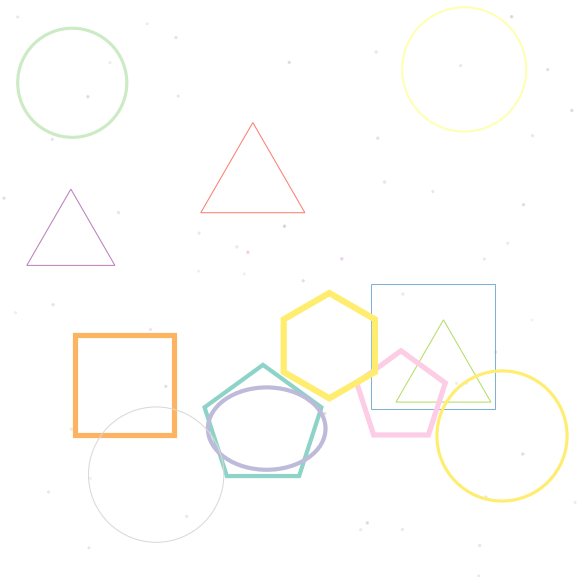[{"shape": "pentagon", "thickness": 2, "radius": 0.53, "center": [0.455, 0.261]}, {"shape": "circle", "thickness": 1, "radius": 0.54, "center": [0.804, 0.879]}, {"shape": "oval", "thickness": 2, "radius": 0.51, "center": [0.462, 0.257]}, {"shape": "triangle", "thickness": 0.5, "radius": 0.52, "center": [0.438, 0.683]}, {"shape": "square", "thickness": 0.5, "radius": 0.54, "center": [0.75, 0.399]}, {"shape": "square", "thickness": 2.5, "radius": 0.43, "center": [0.216, 0.332]}, {"shape": "triangle", "thickness": 0.5, "radius": 0.47, "center": [0.768, 0.35]}, {"shape": "pentagon", "thickness": 2.5, "radius": 0.4, "center": [0.694, 0.311]}, {"shape": "circle", "thickness": 0.5, "radius": 0.59, "center": [0.27, 0.177]}, {"shape": "triangle", "thickness": 0.5, "radius": 0.44, "center": [0.123, 0.584]}, {"shape": "circle", "thickness": 1.5, "radius": 0.47, "center": [0.125, 0.856]}, {"shape": "circle", "thickness": 1.5, "radius": 0.56, "center": [0.869, 0.244]}, {"shape": "hexagon", "thickness": 3, "radius": 0.46, "center": [0.57, 0.401]}]